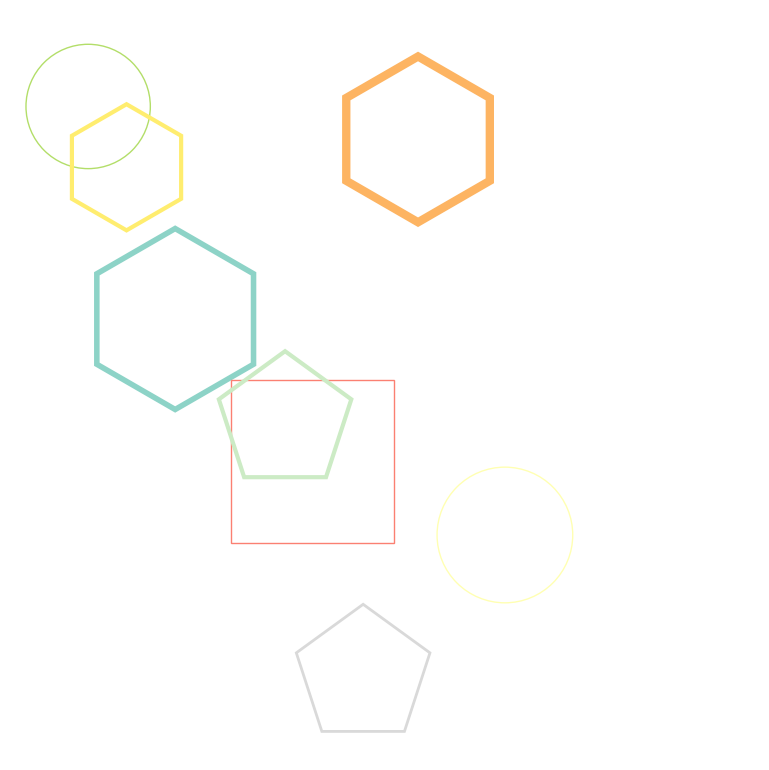[{"shape": "hexagon", "thickness": 2, "radius": 0.59, "center": [0.227, 0.586]}, {"shape": "circle", "thickness": 0.5, "radius": 0.44, "center": [0.656, 0.305]}, {"shape": "square", "thickness": 0.5, "radius": 0.53, "center": [0.406, 0.401]}, {"shape": "hexagon", "thickness": 3, "radius": 0.54, "center": [0.543, 0.819]}, {"shape": "circle", "thickness": 0.5, "radius": 0.4, "center": [0.114, 0.862]}, {"shape": "pentagon", "thickness": 1, "radius": 0.46, "center": [0.472, 0.124]}, {"shape": "pentagon", "thickness": 1.5, "radius": 0.45, "center": [0.37, 0.453]}, {"shape": "hexagon", "thickness": 1.5, "radius": 0.41, "center": [0.164, 0.783]}]